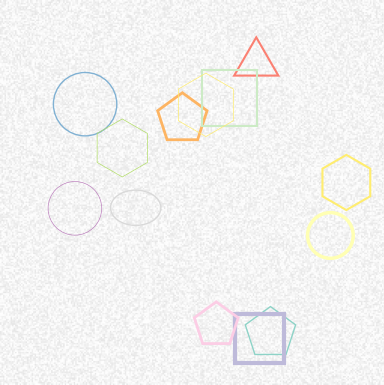[{"shape": "pentagon", "thickness": 1, "radius": 0.34, "center": [0.702, 0.135]}, {"shape": "circle", "thickness": 2.5, "radius": 0.3, "center": [0.858, 0.388]}, {"shape": "square", "thickness": 3, "radius": 0.32, "center": [0.674, 0.121]}, {"shape": "triangle", "thickness": 1.5, "radius": 0.33, "center": [0.666, 0.837]}, {"shape": "circle", "thickness": 1, "radius": 0.41, "center": [0.221, 0.729]}, {"shape": "pentagon", "thickness": 2, "radius": 0.34, "center": [0.474, 0.692]}, {"shape": "hexagon", "thickness": 0.5, "radius": 0.38, "center": [0.318, 0.616]}, {"shape": "pentagon", "thickness": 2, "radius": 0.3, "center": [0.562, 0.156]}, {"shape": "oval", "thickness": 1, "radius": 0.33, "center": [0.352, 0.46]}, {"shape": "circle", "thickness": 0.5, "radius": 0.35, "center": [0.195, 0.459]}, {"shape": "square", "thickness": 1.5, "radius": 0.36, "center": [0.596, 0.745]}, {"shape": "hexagon", "thickness": 1.5, "radius": 0.36, "center": [0.9, 0.526]}, {"shape": "hexagon", "thickness": 0.5, "radius": 0.41, "center": [0.535, 0.728]}]